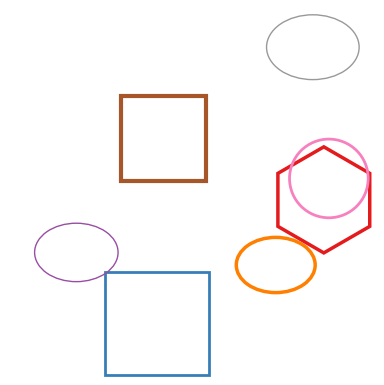[{"shape": "hexagon", "thickness": 2.5, "radius": 0.69, "center": [0.841, 0.481]}, {"shape": "square", "thickness": 2, "radius": 0.67, "center": [0.408, 0.16]}, {"shape": "oval", "thickness": 1, "radius": 0.54, "center": [0.198, 0.344]}, {"shape": "oval", "thickness": 2.5, "radius": 0.51, "center": [0.716, 0.312]}, {"shape": "square", "thickness": 3, "radius": 0.55, "center": [0.424, 0.641]}, {"shape": "circle", "thickness": 2, "radius": 0.51, "center": [0.854, 0.537]}, {"shape": "oval", "thickness": 1, "radius": 0.6, "center": [0.813, 0.877]}]